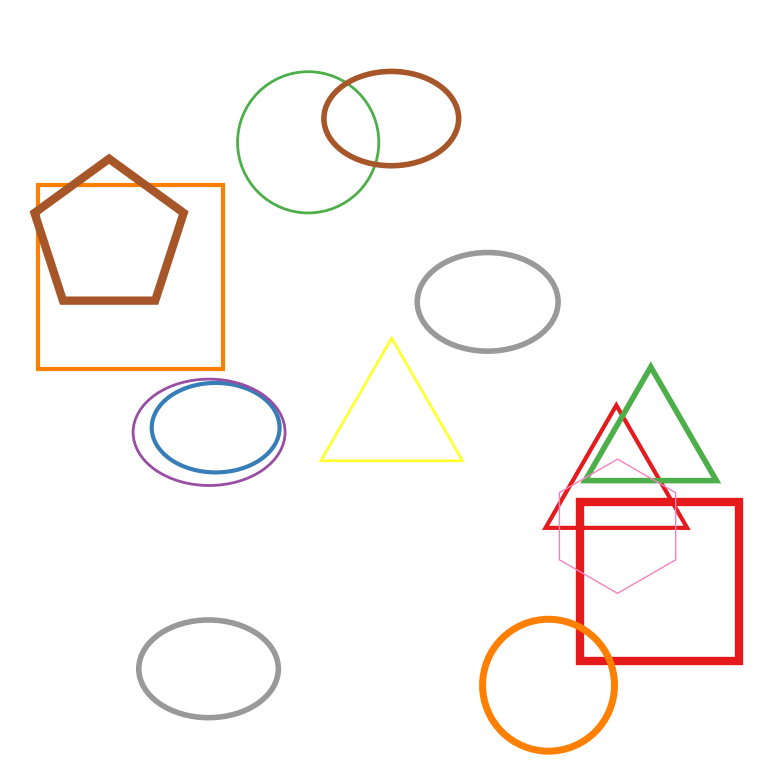[{"shape": "square", "thickness": 3, "radius": 0.52, "center": [0.856, 0.245]}, {"shape": "triangle", "thickness": 1.5, "radius": 0.53, "center": [0.8, 0.368]}, {"shape": "oval", "thickness": 1.5, "radius": 0.42, "center": [0.28, 0.445]}, {"shape": "circle", "thickness": 1, "radius": 0.46, "center": [0.4, 0.815]}, {"shape": "triangle", "thickness": 2, "radius": 0.49, "center": [0.845, 0.425]}, {"shape": "oval", "thickness": 1, "radius": 0.49, "center": [0.272, 0.439]}, {"shape": "square", "thickness": 1.5, "radius": 0.6, "center": [0.169, 0.64]}, {"shape": "circle", "thickness": 2.5, "radius": 0.43, "center": [0.712, 0.11]}, {"shape": "triangle", "thickness": 1, "radius": 0.53, "center": [0.509, 0.455]}, {"shape": "oval", "thickness": 2, "radius": 0.44, "center": [0.508, 0.846]}, {"shape": "pentagon", "thickness": 3, "radius": 0.51, "center": [0.142, 0.692]}, {"shape": "hexagon", "thickness": 0.5, "radius": 0.44, "center": [0.802, 0.317]}, {"shape": "oval", "thickness": 2, "radius": 0.45, "center": [0.271, 0.131]}, {"shape": "oval", "thickness": 2, "radius": 0.46, "center": [0.633, 0.608]}]